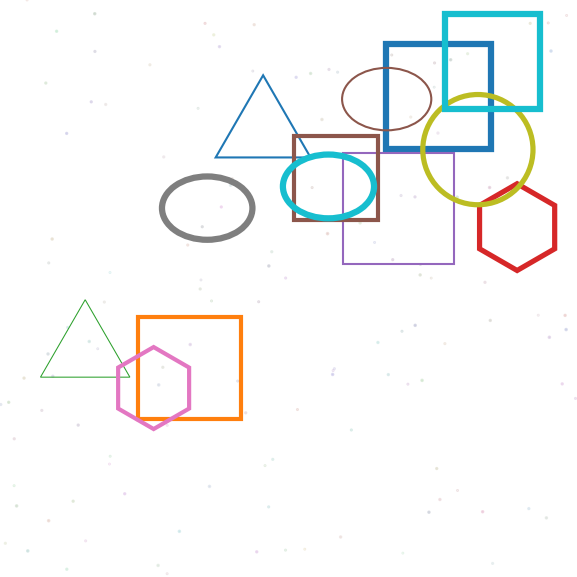[{"shape": "square", "thickness": 3, "radius": 0.45, "center": [0.759, 0.832]}, {"shape": "triangle", "thickness": 1, "radius": 0.47, "center": [0.456, 0.774]}, {"shape": "square", "thickness": 2, "radius": 0.44, "center": [0.328, 0.362]}, {"shape": "triangle", "thickness": 0.5, "radius": 0.45, "center": [0.148, 0.391]}, {"shape": "hexagon", "thickness": 2.5, "radius": 0.38, "center": [0.895, 0.606]}, {"shape": "square", "thickness": 1, "radius": 0.48, "center": [0.69, 0.638]}, {"shape": "oval", "thickness": 1, "radius": 0.39, "center": [0.67, 0.828]}, {"shape": "square", "thickness": 2, "radius": 0.36, "center": [0.582, 0.691]}, {"shape": "hexagon", "thickness": 2, "radius": 0.35, "center": [0.266, 0.327]}, {"shape": "oval", "thickness": 3, "radius": 0.39, "center": [0.359, 0.639]}, {"shape": "circle", "thickness": 2.5, "radius": 0.48, "center": [0.828, 0.74]}, {"shape": "oval", "thickness": 3, "radius": 0.39, "center": [0.569, 0.676]}, {"shape": "square", "thickness": 3, "radius": 0.41, "center": [0.853, 0.893]}]